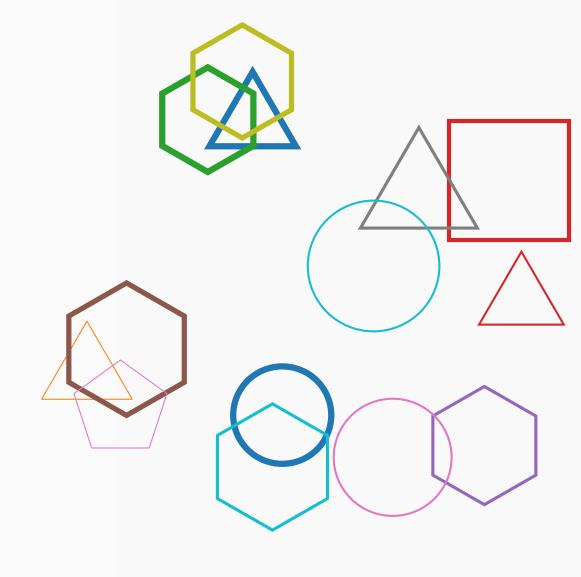[{"shape": "circle", "thickness": 3, "radius": 0.42, "center": [0.486, 0.28]}, {"shape": "triangle", "thickness": 3, "radius": 0.43, "center": [0.435, 0.789]}, {"shape": "triangle", "thickness": 0.5, "radius": 0.45, "center": [0.15, 0.353]}, {"shape": "hexagon", "thickness": 3, "radius": 0.45, "center": [0.358, 0.792]}, {"shape": "triangle", "thickness": 1, "radius": 0.42, "center": [0.897, 0.479]}, {"shape": "square", "thickness": 2, "radius": 0.52, "center": [0.876, 0.686]}, {"shape": "hexagon", "thickness": 1.5, "radius": 0.51, "center": [0.833, 0.228]}, {"shape": "hexagon", "thickness": 2.5, "radius": 0.57, "center": [0.218, 0.394]}, {"shape": "circle", "thickness": 1, "radius": 0.51, "center": [0.676, 0.207]}, {"shape": "pentagon", "thickness": 0.5, "radius": 0.42, "center": [0.207, 0.292]}, {"shape": "triangle", "thickness": 1.5, "radius": 0.58, "center": [0.721, 0.662]}, {"shape": "hexagon", "thickness": 2.5, "radius": 0.49, "center": [0.417, 0.858]}, {"shape": "circle", "thickness": 1, "radius": 0.57, "center": [0.643, 0.539]}, {"shape": "hexagon", "thickness": 1.5, "radius": 0.55, "center": [0.469, 0.191]}]